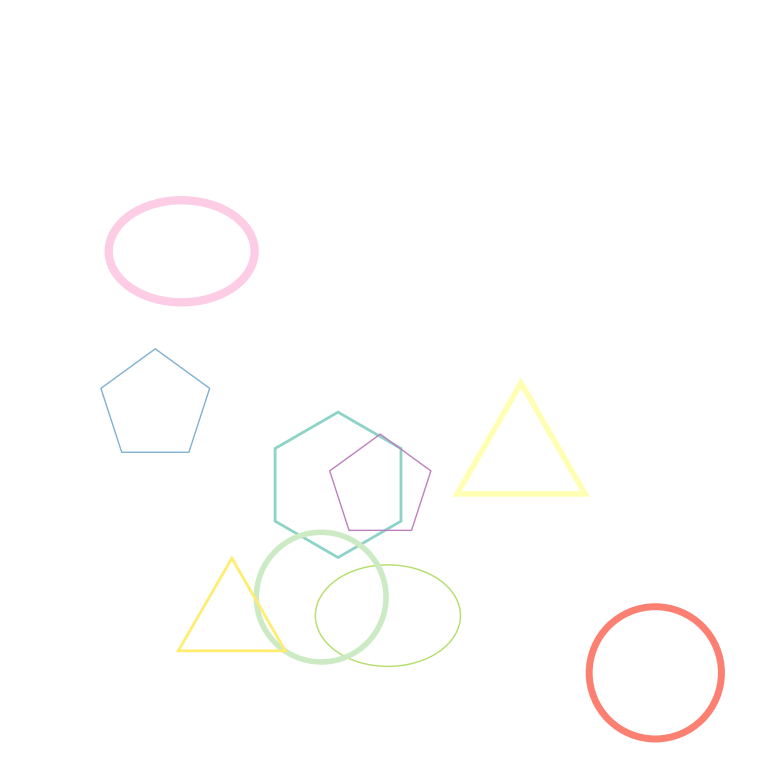[{"shape": "hexagon", "thickness": 1, "radius": 0.47, "center": [0.439, 0.37]}, {"shape": "triangle", "thickness": 2, "radius": 0.48, "center": [0.677, 0.407]}, {"shape": "circle", "thickness": 2.5, "radius": 0.43, "center": [0.851, 0.126]}, {"shape": "pentagon", "thickness": 0.5, "radius": 0.37, "center": [0.202, 0.473]}, {"shape": "oval", "thickness": 0.5, "radius": 0.47, "center": [0.504, 0.2]}, {"shape": "oval", "thickness": 3, "radius": 0.47, "center": [0.236, 0.674]}, {"shape": "pentagon", "thickness": 0.5, "radius": 0.35, "center": [0.494, 0.367]}, {"shape": "circle", "thickness": 2, "radius": 0.42, "center": [0.417, 0.225]}, {"shape": "triangle", "thickness": 1, "radius": 0.4, "center": [0.301, 0.195]}]